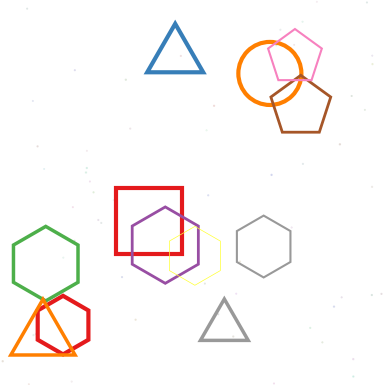[{"shape": "hexagon", "thickness": 3, "radius": 0.38, "center": [0.164, 0.156]}, {"shape": "square", "thickness": 3, "radius": 0.43, "center": [0.387, 0.426]}, {"shape": "triangle", "thickness": 3, "radius": 0.42, "center": [0.455, 0.854]}, {"shape": "hexagon", "thickness": 2.5, "radius": 0.48, "center": [0.119, 0.315]}, {"shape": "hexagon", "thickness": 2, "radius": 0.5, "center": [0.429, 0.363]}, {"shape": "triangle", "thickness": 2.5, "radius": 0.48, "center": [0.112, 0.126]}, {"shape": "circle", "thickness": 3, "radius": 0.41, "center": [0.701, 0.809]}, {"shape": "hexagon", "thickness": 0.5, "radius": 0.38, "center": [0.506, 0.336]}, {"shape": "pentagon", "thickness": 2, "radius": 0.41, "center": [0.781, 0.723]}, {"shape": "pentagon", "thickness": 1.5, "radius": 0.37, "center": [0.766, 0.851]}, {"shape": "hexagon", "thickness": 1.5, "radius": 0.4, "center": [0.685, 0.36]}, {"shape": "triangle", "thickness": 2.5, "radius": 0.36, "center": [0.583, 0.152]}]